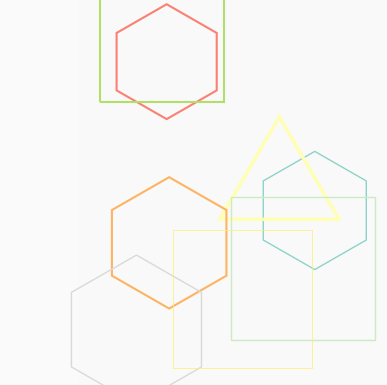[{"shape": "hexagon", "thickness": 1, "radius": 0.77, "center": [0.812, 0.453]}, {"shape": "triangle", "thickness": 2.5, "radius": 0.89, "center": [0.721, 0.519]}, {"shape": "hexagon", "thickness": 1.5, "radius": 0.75, "center": [0.43, 0.84]}, {"shape": "hexagon", "thickness": 1.5, "radius": 0.85, "center": [0.437, 0.369]}, {"shape": "square", "thickness": 1.5, "radius": 0.8, "center": [0.418, 0.894]}, {"shape": "hexagon", "thickness": 1, "radius": 0.97, "center": [0.352, 0.144]}, {"shape": "square", "thickness": 1, "radius": 0.93, "center": [0.782, 0.302]}, {"shape": "square", "thickness": 0.5, "radius": 0.9, "center": [0.626, 0.223]}]